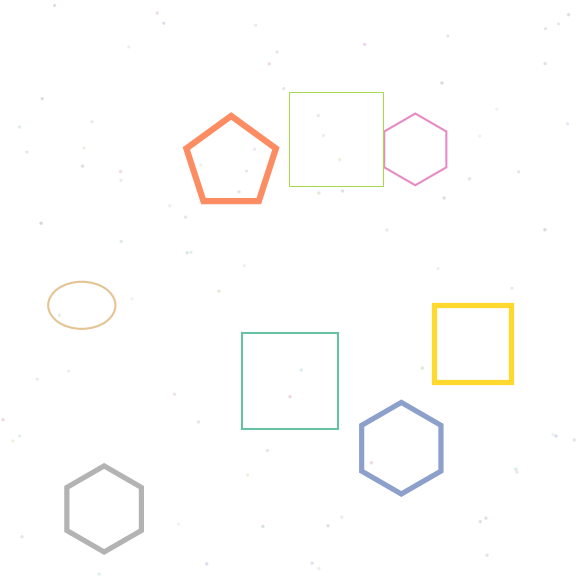[{"shape": "square", "thickness": 1, "radius": 0.41, "center": [0.502, 0.34]}, {"shape": "pentagon", "thickness": 3, "radius": 0.41, "center": [0.4, 0.717]}, {"shape": "hexagon", "thickness": 2.5, "radius": 0.4, "center": [0.695, 0.223]}, {"shape": "hexagon", "thickness": 1, "radius": 0.31, "center": [0.719, 0.74]}, {"shape": "square", "thickness": 0.5, "radius": 0.41, "center": [0.582, 0.758]}, {"shape": "square", "thickness": 2.5, "radius": 0.33, "center": [0.818, 0.404]}, {"shape": "oval", "thickness": 1, "radius": 0.29, "center": [0.142, 0.47]}, {"shape": "hexagon", "thickness": 2.5, "radius": 0.37, "center": [0.18, 0.118]}]